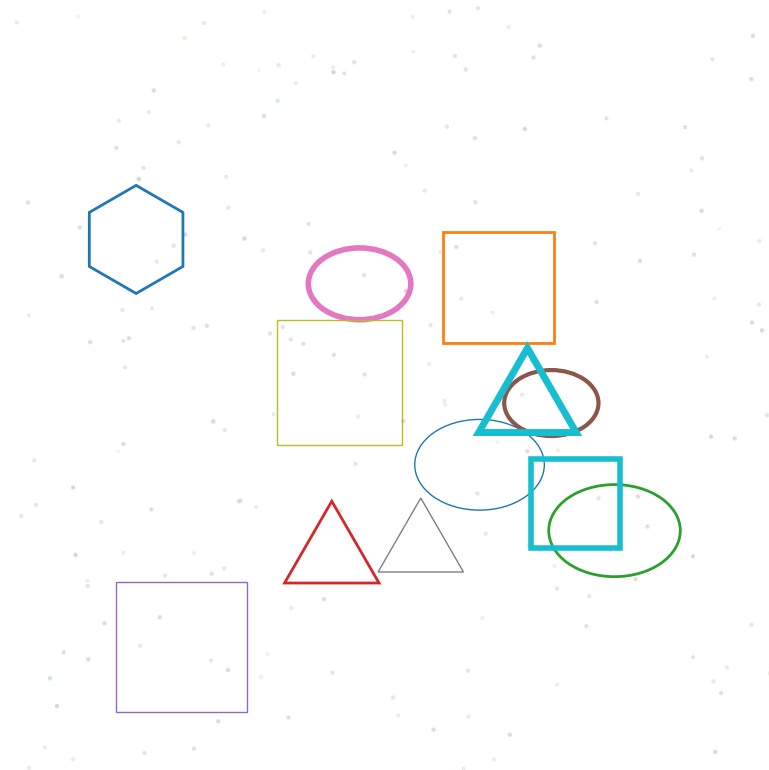[{"shape": "hexagon", "thickness": 1, "radius": 0.35, "center": [0.177, 0.689]}, {"shape": "oval", "thickness": 0.5, "radius": 0.42, "center": [0.623, 0.396]}, {"shape": "square", "thickness": 1, "radius": 0.36, "center": [0.647, 0.626]}, {"shape": "oval", "thickness": 1, "radius": 0.43, "center": [0.798, 0.311]}, {"shape": "triangle", "thickness": 1, "radius": 0.35, "center": [0.431, 0.278]}, {"shape": "square", "thickness": 0.5, "radius": 0.42, "center": [0.235, 0.16]}, {"shape": "oval", "thickness": 1.5, "radius": 0.31, "center": [0.716, 0.477]}, {"shape": "oval", "thickness": 2, "radius": 0.33, "center": [0.467, 0.631]}, {"shape": "triangle", "thickness": 0.5, "radius": 0.32, "center": [0.546, 0.289]}, {"shape": "square", "thickness": 0.5, "radius": 0.41, "center": [0.441, 0.504]}, {"shape": "square", "thickness": 2, "radius": 0.29, "center": [0.748, 0.346]}, {"shape": "triangle", "thickness": 2.5, "radius": 0.37, "center": [0.685, 0.475]}]